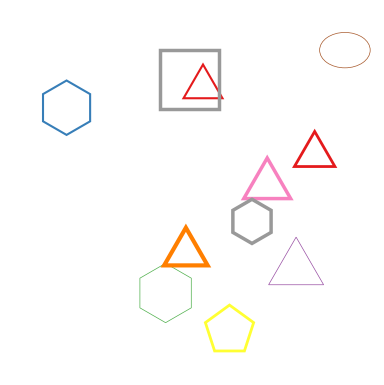[{"shape": "triangle", "thickness": 1.5, "radius": 0.29, "center": [0.527, 0.774]}, {"shape": "triangle", "thickness": 2, "radius": 0.3, "center": [0.817, 0.598]}, {"shape": "hexagon", "thickness": 1.5, "radius": 0.35, "center": [0.173, 0.72]}, {"shape": "hexagon", "thickness": 0.5, "radius": 0.39, "center": [0.43, 0.239]}, {"shape": "triangle", "thickness": 0.5, "radius": 0.41, "center": [0.769, 0.302]}, {"shape": "triangle", "thickness": 3, "radius": 0.33, "center": [0.483, 0.343]}, {"shape": "pentagon", "thickness": 2, "radius": 0.33, "center": [0.596, 0.142]}, {"shape": "oval", "thickness": 0.5, "radius": 0.33, "center": [0.896, 0.87]}, {"shape": "triangle", "thickness": 2.5, "radius": 0.35, "center": [0.694, 0.519]}, {"shape": "square", "thickness": 2.5, "radius": 0.38, "center": [0.492, 0.793]}, {"shape": "hexagon", "thickness": 2.5, "radius": 0.29, "center": [0.655, 0.425]}]